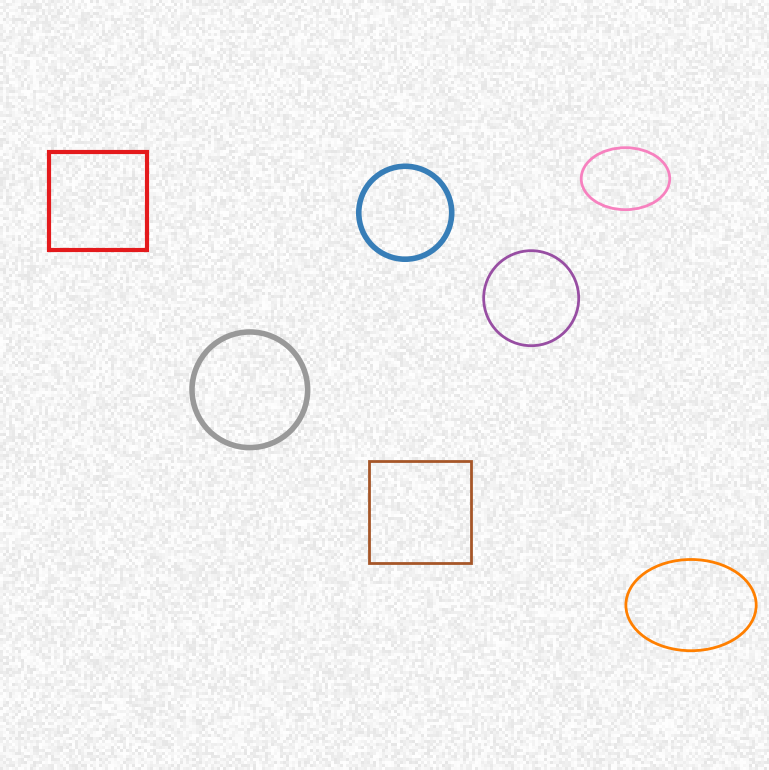[{"shape": "square", "thickness": 1.5, "radius": 0.32, "center": [0.127, 0.739]}, {"shape": "circle", "thickness": 2, "radius": 0.3, "center": [0.526, 0.724]}, {"shape": "circle", "thickness": 1, "radius": 0.31, "center": [0.69, 0.613]}, {"shape": "oval", "thickness": 1, "radius": 0.42, "center": [0.897, 0.214]}, {"shape": "square", "thickness": 1, "radius": 0.33, "center": [0.546, 0.335]}, {"shape": "oval", "thickness": 1, "radius": 0.29, "center": [0.812, 0.768]}, {"shape": "circle", "thickness": 2, "radius": 0.38, "center": [0.324, 0.494]}]